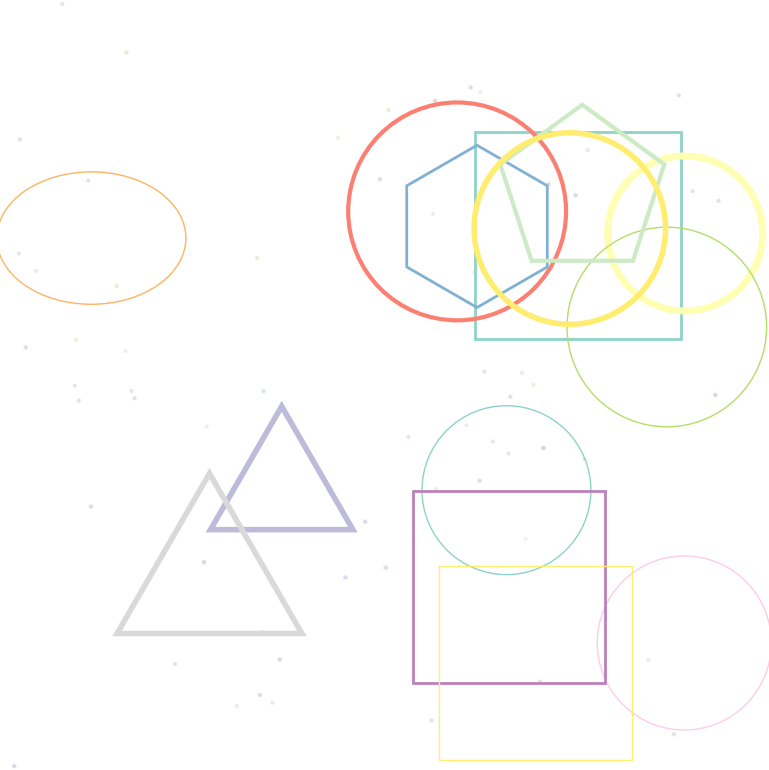[{"shape": "circle", "thickness": 0.5, "radius": 0.55, "center": [0.658, 0.363]}, {"shape": "square", "thickness": 1, "radius": 0.67, "center": [0.751, 0.694]}, {"shape": "circle", "thickness": 2.5, "radius": 0.5, "center": [0.89, 0.697]}, {"shape": "triangle", "thickness": 2, "radius": 0.53, "center": [0.366, 0.366]}, {"shape": "circle", "thickness": 1.5, "radius": 0.71, "center": [0.594, 0.725]}, {"shape": "hexagon", "thickness": 1, "radius": 0.53, "center": [0.619, 0.706]}, {"shape": "oval", "thickness": 0.5, "radius": 0.61, "center": [0.119, 0.691]}, {"shape": "circle", "thickness": 0.5, "radius": 0.65, "center": [0.866, 0.575]}, {"shape": "circle", "thickness": 0.5, "radius": 0.57, "center": [0.889, 0.165]}, {"shape": "triangle", "thickness": 2, "radius": 0.69, "center": [0.272, 0.247]}, {"shape": "square", "thickness": 1, "radius": 0.62, "center": [0.661, 0.238]}, {"shape": "pentagon", "thickness": 1.5, "radius": 0.56, "center": [0.756, 0.752]}, {"shape": "circle", "thickness": 2, "radius": 0.62, "center": [0.74, 0.703]}, {"shape": "square", "thickness": 0.5, "radius": 0.63, "center": [0.695, 0.139]}]